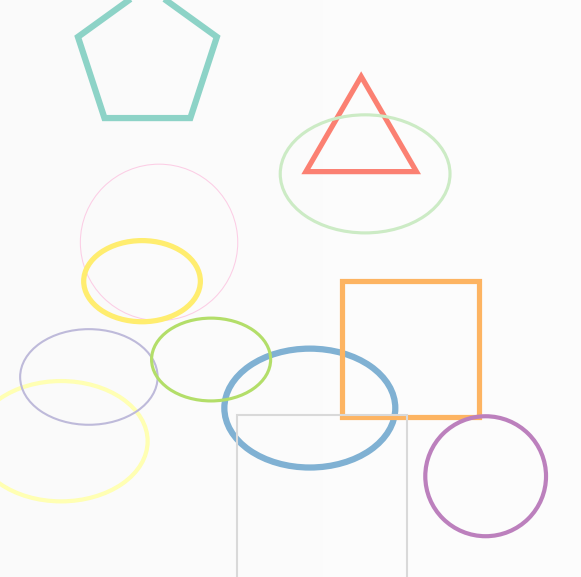[{"shape": "pentagon", "thickness": 3, "radius": 0.63, "center": [0.254, 0.896]}, {"shape": "oval", "thickness": 2, "radius": 0.74, "center": [0.105, 0.235]}, {"shape": "oval", "thickness": 1, "radius": 0.59, "center": [0.153, 0.346]}, {"shape": "triangle", "thickness": 2.5, "radius": 0.55, "center": [0.621, 0.757]}, {"shape": "oval", "thickness": 3, "radius": 0.74, "center": [0.533, 0.293]}, {"shape": "square", "thickness": 2.5, "radius": 0.59, "center": [0.706, 0.395]}, {"shape": "oval", "thickness": 1.5, "radius": 0.51, "center": [0.363, 0.377]}, {"shape": "circle", "thickness": 0.5, "radius": 0.68, "center": [0.274, 0.579]}, {"shape": "square", "thickness": 1, "radius": 0.73, "center": [0.554, 0.133]}, {"shape": "circle", "thickness": 2, "radius": 0.52, "center": [0.836, 0.174]}, {"shape": "oval", "thickness": 1.5, "radius": 0.73, "center": [0.628, 0.698]}, {"shape": "oval", "thickness": 2.5, "radius": 0.5, "center": [0.244, 0.512]}]